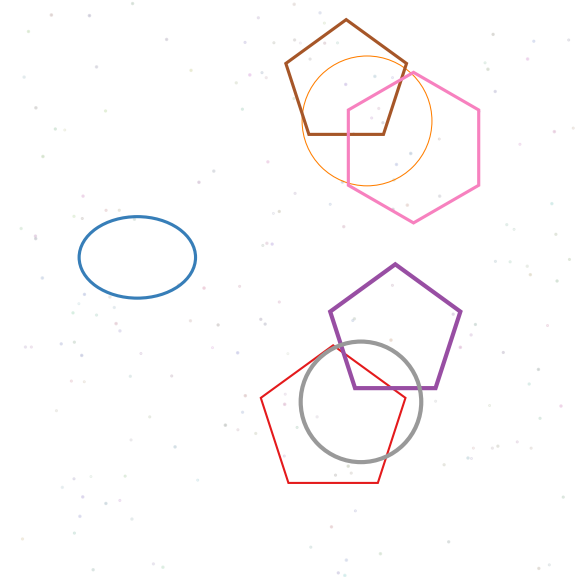[{"shape": "pentagon", "thickness": 1, "radius": 0.66, "center": [0.577, 0.269]}, {"shape": "oval", "thickness": 1.5, "radius": 0.5, "center": [0.238, 0.553]}, {"shape": "pentagon", "thickness": 2, "radius": 0.59, "center": [0.684, 0.423]}, {"shape": "circle", "thickness": 0.5, "radius": 0.56, "center": [0.636, 0.79]}, {"shape": "pentagon", "thickness": 1.5, "radius": 0.55, "center": [0.599, 0.855]}, {"shape": "hexagon", "thickness": 1.5, "radius": 0.65, "center": [0.716, 0.744]}, {"shape": "circle", "thickness": 2, "radius": 0.52, "center": [0.625, 0.303]}]